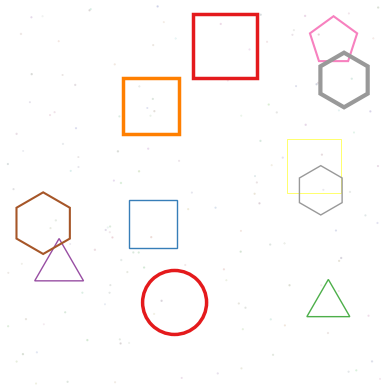[{"shape": "circle", "thickness": 2.5, "radius": 0.42, "center": [0.453, 0.214]}, {"shape": "square", "thickness": 2.5, "radius": 0.41, "center": [0.585, 0.881]}, {"shape": "square", "thickness": 1, "radius": 0.31, "center": [0.397, 0.419]}, {"shape": "triangle", "thickness": 1, "radius": 0.32, "center": [0.853, 0.21]}, {"shape": "triangle", "thickness": 1, "radius": 0.37, "center": [0.154, 0.307]}, {"shape": "square", "thickness": 2.5, "radius": 0.36, "center": [0.392, 0.725]}, {"shape": "square", "thickness": 0.5, "radius": 0.35, "center": [0.816, 0.569]}, {"shape": "hexagon", "thickness": 1.5, "radius": 0.4, "center": [0.112, 0.42]}, {"shape": "pentagon", "thickness": 1.5, "radius": 0.32, "center": [0.866, 0.893]}, {"shape": "hexagon", "thickness": 1, "radius": 0.32, "center": [0.833, 0.506]}, {"shape": "hexagon", "thickness": 3, "radius": 0.35, "center": [0.894, 0.792]}]